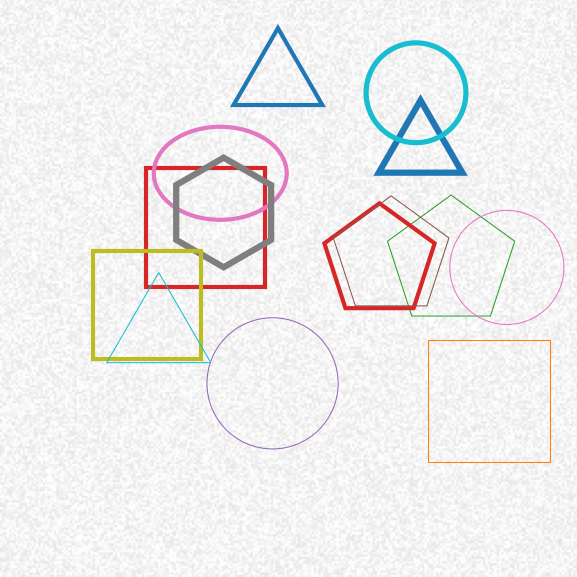[{"shape": "triangle", "thickness": 3, "radius": 0.42, "center": [0.728, 0.742]}, {"shape": "triangle", "thickness": 2, "radius": 0.44, "center": [0.481, 0.862]}, {"shape": "square", "thickness": 0.5, "radius": 0.53, "center": [0.846, 0.305]}, {"shape": "pentagon", "thickness": 0.5, "radius": 0.58, "center": [0.781, 0.546]}, {"shape": "square", "thickness": 2, "radius": 0.51, "center": [0.355, 0.605]}, {"shape": "pentagon", "thickness": 2, "radius": 0.5, "center": [0.657, 0.547]}, {"shape": "circle", "thickness": 0.5, "radius": 0.57, "center": [0.472, 0.335]}, {"shape": "pentagon", "thickness": 0.5, "radius": 0.53, "center": [0.677, 0.555]}, {"shape": "oval", "thickness": 2, "radius": 0.58, "center": [0.381, 0.699]}, {"shape": "circle", "thickness": 0.5, "radius": 0.49, "center": [0.878, 0.536]}, {"shape": "hexagon", "thickness": 3, "radius": 0.47, "center": [0.387, 0.631]}, {"shape": "square", "thickness": 2, "radius": 0.47, "center": [0.255, 0.47]}, {"shape": "triangle", "thickness": 0.5, "radius": 0.52, "center": [0.275, 0.423]}, {"shape": "circle", "thickness": 2.5, "radius": 0.43, "center": [0.72, 0.838]}]